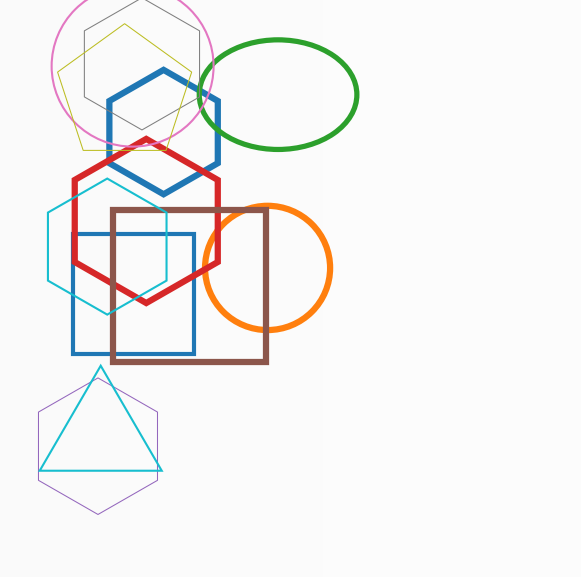[{"shape": "square", "thickness": 2, "radius": 0.52, "center": [0.23, 0.49]}, {"shape": "hexagon", "thickness": 3, "radius": 0.54, "center": [0.281, 0.77]}, {"shape": "circle", "thickness": 3, "radius": 0.54, "center": [0.46, 0.535]}, {"shape": "oval", "thickness": 2.5, "radius": 0.68, "center": [0.478, 0.835]}, {"shape": "hexagon", "thickness": 3, "radius": 0.71, "center": [0.252, 0.616]}, {"shape": "hexagon", "thickness": 0.5, "radius": 0.59, "center": [0.169, 0.227]}, {"shape": "square", "thickness": 3, "radius": 0.65, "center": [0.326, 0.504]}, {"shape": "circle", "thickness": 1, "radius": 0.7, "center": [0.228, 0.885]}, {"shape": "hexagon", "thickness": 0.5, "radius": 0.57, "center": [0.244, 0.889]}, {"shape": "pentagon", "thickness": 0.5, "radius": 0.61, "center": [0.214, 0.837]}, {"shape": "triangle", "thickness": 1, "radius": 0.61, "center": [0.173, 0.245]}, {"shape": "hexagon", "thickness": 1, "radius": 0.59, "center": [0.184, 0.572]}]